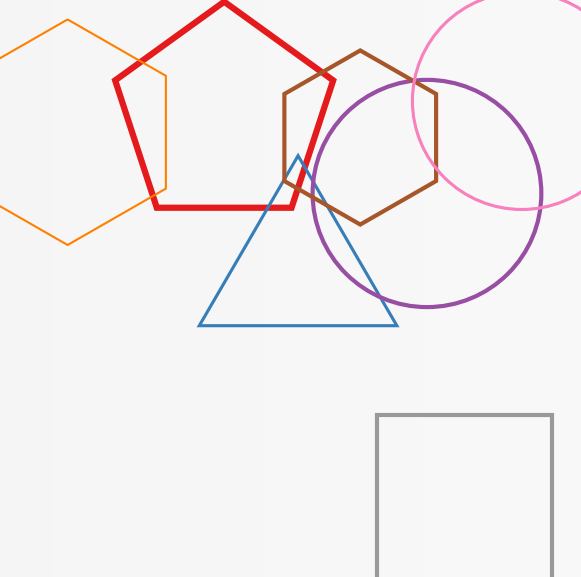[{"shape": "pentagon", "thickness": 3, "radius": 0.99, "center": [0.386, 0.799]}, {"shape": "triangle", "thickness": 1.5, "radius": 0.98, "center": [0.513, 0.533]}, {"shape": "circle", "thickness": 2, "radius": 0.98, "center": [0.735, 0.664]}, {"shape": "hexagon", "thickness": 1, "radius": 0.98, "center": [0.116, 0.77]}, {"shape": "hexagon", "thickness": 2, "radius": 0.75, "center": [0.62, 0.761]}, {"shape": "circle", "thickness": 1.5, "radius": 0.94, "center": [0.898, 0.825]}, {"shape": "square", "thickness": 2, "radius": 0.76, "center": [0.799, 0.129]}]